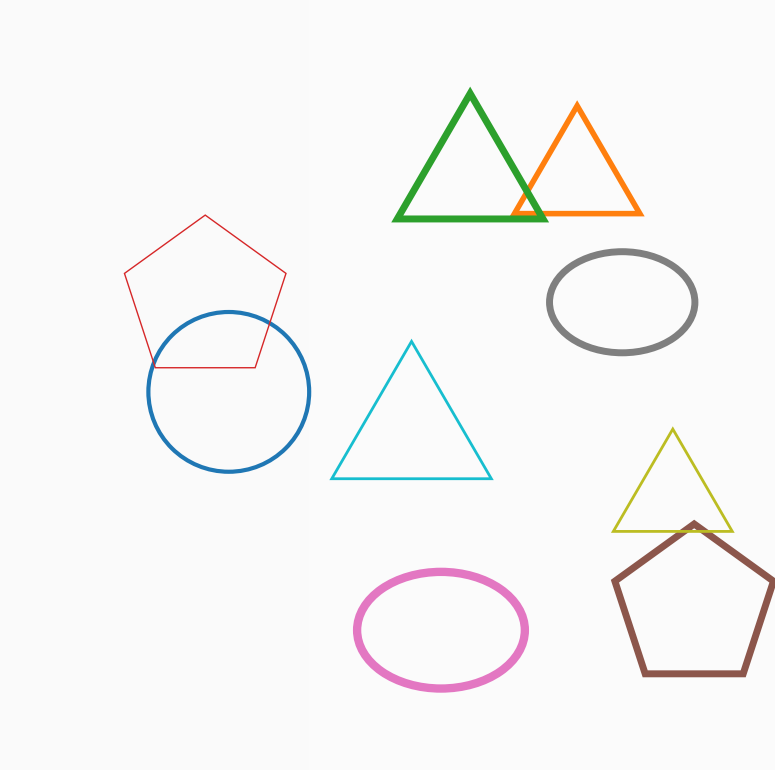[{"shape": "circle", "thickness": 1.5, "radius": 0.52, "center": [0.295, 0.491]}, {"shape": "triangle", "thickness": 2, "radius": 0.47, "center": [0.745, 0.769]}, {"shape": "triangle", "thickness": 2.5, "radius": 0.54, "center": [0.607, 0.77]}, {"shape": "pentagon", "thickness": 0.5, "radius": 0.55, "center": [0.265, 0.611]}, {"shape": "pentagon", "thickness": 2.5, "radius": 0.54, "center": [0.896, 0.212]}, {"shape": "oval", "thickness": 3, "radius": 0.54, "center": [0.569, 0.182]}, {"shape": "oval", "thickness": 2.5, "radius": 0.47, "center": [0.803, 0.607]}, {"shape": "triangle", "thickness": 1, "radius": 0.44, "center": [0.868, 0.354]}, {"shape": "triangle", "thickness": 1, "radius": 0.59, "center": [0.531, 0.438]}]